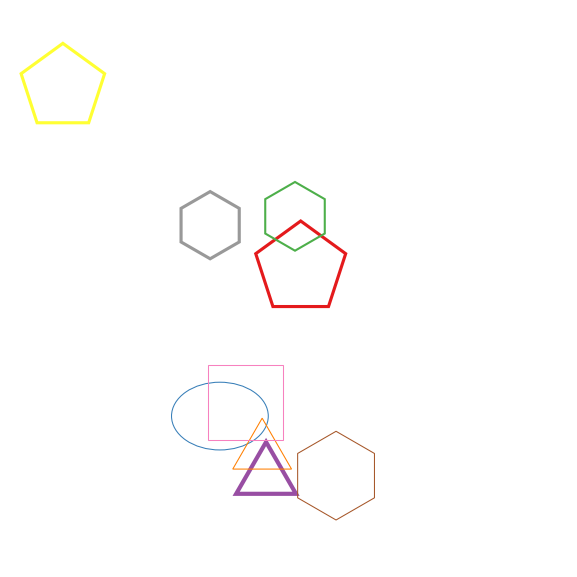[{"shape": "pentagon", "thickness": 1.5, "radius": 0.41, "center": [0.521, 0.535]}, {"shape": "oval", "thickness": 0.5, "radius": 0.42, "center": [0.381, 0.279]}, {"shape": "hexagon", "thickness": 1, "radius": 0.3, "center": [0.511, 0.625]}, {"shape": "triangle", "thickness": 2, "radius": 0.3, "center": [0.461, 0.174]}, {"shape": "triangle", "thickness": 0.5, "radius": 0.29, "center": [0.454, 0.216]}, {"shape": "pentagon", "thickness": 1.5, "radius": 0.38, "center": [0.109, 0.848]}, {"shape": "hexagon", "thickness": 0.5, "radius": 0.38, "center": [0.582, 0.176]}, {"shape": "square", "thickness": 0.5, "radius": 0.32, "center": [0.425, 0.302]}, {"shape": "hexagon", "thickness": 1.5, "radius": 0.29, "center": [0.364, 0.609]}]